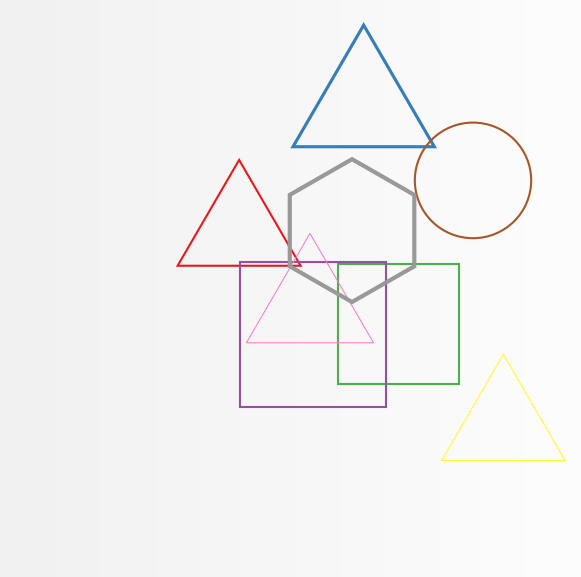[{"shape": "triangle", "thickness": 1, "radius": 0.61, "center": [0.411, 0.6]}, {"shape": "triangle", "thickness": 1.5, "radius": 0.7, "center": [0.626, 0.815]}, {"shape": "square", "thickness": 1, "radius": 0.52, "center": [0.686, 0.438]}, {"shape": "square", "thickness": 1, "radius": 0.63, "center": [0.538, 0.419]}, {"shape": "triangle", "thickness": 0.5, "radius": 0.61, "center": [0.866, 0.263]}, {"shape": "circle", "thickness": 1, "radius": 0.5, "center": [0.814, 0.687]}, {"shape": "triangle", "thickness": 0.5, "radius": 0.63, "center": [0.533, 0.469]}, {"shape": "hexagon", "thickness": 2, "radius": 0.62, "center": [0.606, 0.6]}]